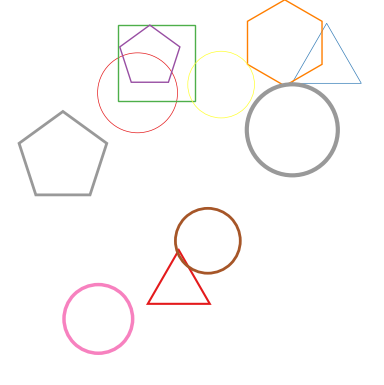[{"shape": "circle", "thickness": 0.5, "radius": 0.52, "center": [0.357, 0.759]}, {"shape": "triangle", "thickness": 1.5, "radius": 0.46, "center": [0.464, 0.257]}, {"shape": "triangle", "thickness": 0.5, "radius": 0.52, "center": [0.848, 0.836]}, {"shape": "square", "thickness": 1, "radius": 0.5, "center": [0.406, 0.837]}, {"shape": "pentagon", "thickness": 1, "radius": 0.41, "center": [0.389, 0.853]}, {"shape": "hexagon", "thickness": 1, "radius": 0.56, "center": [0.74, 0.889]}, {"shape": "circle", "thickness": 0.5, "radius": 0.43, "center": [0.574, 0.78]}, {"shape": "circle", "thickness": 2, "radius": 0.42, "center": [0.54, 0.375]}, {"shape": "circle", "thickness": 2.5, "radius": 0.45, "center": [0.255, 0.172]}, {"shape": "circle", "thickness": 3, "radius": 0.59, "center": [0.759, 0.663]}, {"shape": "pentagon", "thickness": 2, "radius": 0.6, "center": [0.163, 0.591]}]